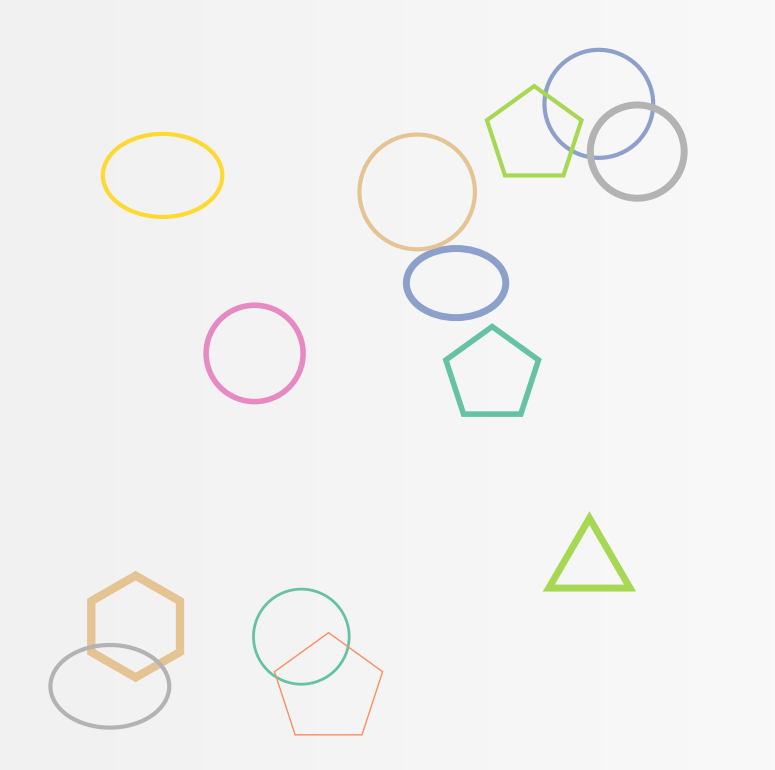[{"shape": "pentagon", "thickness": 2, "radius": 0.31, "center": [0.635, 0.513]}, {"shape": "circle", "thickness": 1, "radius": 0.31, "center": [0.389, 0.173]}, {"shape": "pentagon", "thickness": 0.5, "radius": 0.37, "center": [0.424, 0.105]}, {"shape": "circle", "thickness": 1.5, "radius": 0.35, "center": [0.773, 0.865]}, {"shape": "oval", "thickness": 2.5, "radius": 0.32, "center": [0.588, 0.632]}, {"shape": "circle", "thickness": 2, "radius": 0.31, "center": [0.329, 0.541]}, {"shape": "pentagon", "thickness": 1.5, "radius": 0.32, "center": [0.689, 0.824]}, {"shape": "triangle", "thickness": 2.5, "radius": 0.3, "center": [0.761, 0.267]}, {"shape": "oval", "thickness": 1.5, "radius": 0.39, "center": [0.21, 0.772]}, {"shape": "circle", "thickness": 1.5, "radius": 0.37, "center": [0.538, 0.751]}, {"shape": "hexagon", "thickness": 3, "radius": 0.33, "center": [0.175, 0.186]}, {"shape": "circle", "thickness": 2.5, "radius": 0.3, "center": [0.822, 0.803]}, {"shape": "oval", "thickness": 1.5, "radius": 0.38, "center": [0.142, 0.109]}]